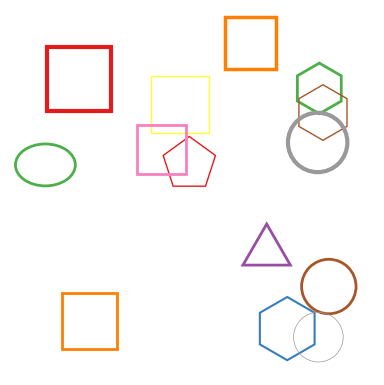[{"shape": "square", "thickness": 3, "radius": 0.42, "center": [0.206, 0.796]}, {"shape": "pentagon", "thickness": 1, "radius": 0.36, "center": [0.492, 0.574]}, {"shape": "hexagon", "thickness": 1.5, "radius": 0.41, "center": [0.746, 0.147]}, {"shape": "hexagon", "thickness": 2, "radius": 0.33, "center": [0.829, 0.77]}, {"shape": "oval", "thickness": 2, "radius": 0.39, "center": [0.118, 0.572]}, {"shape": "triangle", "thickness": 2, "radius": 0.36, "center": [0.693, 0.347]}, {"shape": "square", "thickness": 2, "radius": 0.36, "center": [0.233, 0.167]}, {"shape": "square", "thickness": 2.5, "radius": 0.33, "center": [0.65, 0.888]}, {"shape": "square", "thickness": 1, "radius": 0.37, "center": [0.467, 0.729]}, {"shape": "hexagon", "thickness": 1, "radius": 0.36, "center": [0.839, 0.708]}, {"shape": "circle", "thickness": 2, "radius": 0.35, "center": [0.854, 0.256]}, {"shape": "square", "thickness": 2, "radius": 0.31, "center": [0.419, 0.612]}, {"shape": "circle", "thickness": 0.5, "radius": 0.32, "center": [0.827, 0.124]}, {"shape": "circle", "thickness": 3, "radius": 0.39, "center": [0.825, 0.63]}]